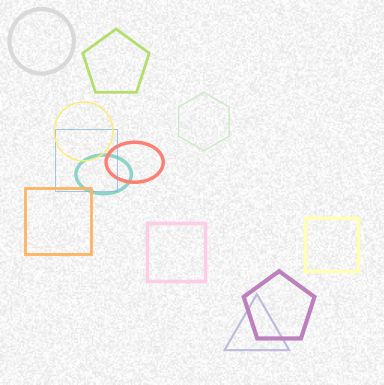[{"shape": "oval", "thickness": 2.5, "radius": 0.36, "center": [0.269, 0.547]}, {"shape": "square", "thickness": 2.5, "radius": 0.34, "center": [0.861, 0.366]}, {"shape": "triangle", "thickness": 1.5, "radius": 0.48, "center": [0.667, 0.139]}, {"shape": "oval", "thickness": 2.5, "radius": 0.37, "center": [0.35, 0.579]}, {"shape": "square", "thickness": 0.5, "radius": 0.4, "center": [0.222, 0.585]}, {"shape": "square", "thickness": 2, "radius": 0.43, "center": [0.152, 0.425]}, {"shape": "pentagon", "thickness": 2, "radius": 0.45, "center": [0.301, 0.834]}, {"shape": "square", "thickness": 2.5, "radius": 0.38, "center": [0.457, 0.346]}, {"shape": "circle", "thickness": 3, "radius": 0.42, "center": [0.108, 0.893]}, {"shape": "pentagon", "thickness": 3, "radius": 0.48, "center": [0.725, 0.199]}, {"shape": "hexagon", "thickness": 1, "radius": 0.38, "center": [0.53, 0.684]}, {"shape": "circle", "thickness": 1, "radius": 0.38, "center": [0.217, 0.659]}]